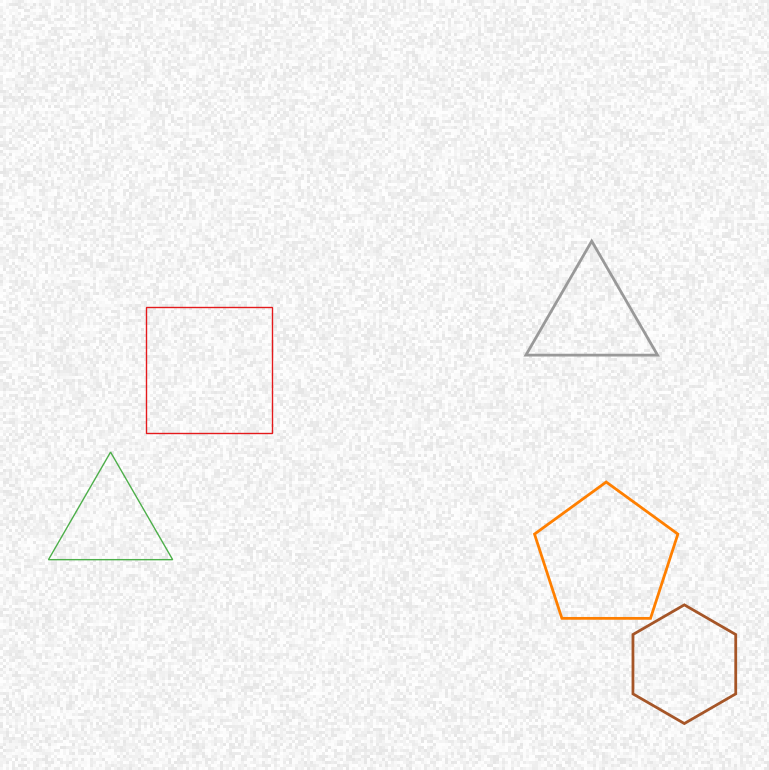[{"shape": "square", "thickness": 0.5, "radius": 0.41, "center": [0.272, 0.519]}, {"shape": "triangle", "thickness": 0.5, "radius": 0.47, "center": [0.144, 0.32]}, {"shape": "pentagon", "thickness": 1, "radius": 0.49, "center": [0.787, 0.276]}, {"shape": "hexagon", "thickness": 1, "radius": 0.39, "center": [0.889, 0.137]}, {"shape": "triangle", "thickness": 1, "radius": 0.49, "center": [0.768, 0.588]}]